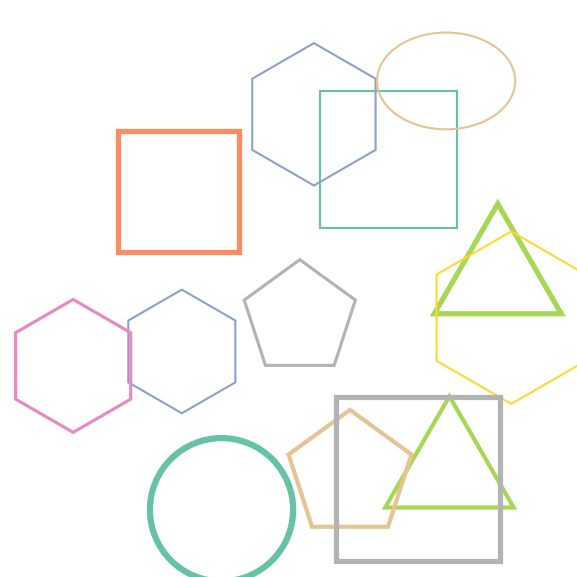[{"shape": "square", "thickness": 1, "radius": 0.59, "center": [0.673, 0.723]}, {"shape": "circle", "thickness": 3, "radius": 0.62, "center": [0.384, 0.117]}, {"shape": "square", "thickness": 2.5, "radius": 0.53, "center": [0.309, 0.668]}, {"shape": "hexagon", "thickness": 1, "radius": 0.54, "center": [0.315, 0.391]}, {"shape": "hexagon", "thickness": 1, "radius": 0.62, "center": [0.544, 0.801]}, {"shape": "hexagon", "thickness": 1.5, "radius": 0.58, "center": [0.127, 0.366]}, {"shape": "triangle", "thickness": 2.5, "radius": 0.64, "center": [0.862, 0.519]}, {"shape": "triangle", "thickness": 2, "radius": 0.64, "center": [0.778, 0.185]}, {"shape": "hexagon", "thickness": 1, "radius": 0.75, "center": [0.885, 0.449]}, {"shape": "pentagon", "thickness": 2, "radius": 0.56, "center": [0.606, 0.177]}, {"shape": "oval", "thickness": 1, "radius": 0.6, "center": [0.773, 0.859]}, {"shape": "pentagon", "thickness": 1.5, "radius": 0.51, "center": [0.519, 0.448]}, {"shape": "square", "thickness": 2.5, "radius": 0.71, "center": [0.724, 0.17]}]